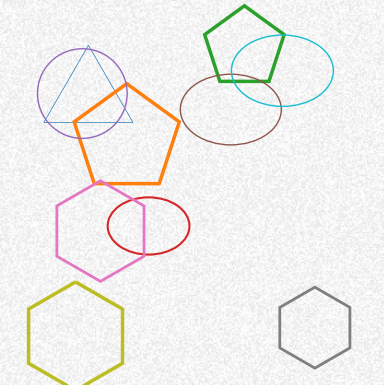[{"shape": "triangle", "thickness": 0.5, "radius": 0.67, "center": [0.23, 0.749]}, {"shape": "pentagon", "thickness": 2.5, "radius": 0.72, "center": [0.329, 0.639]}, {"shape": "pentagon", "thickness": 2.5, "radius": 0.54, "center": [0.635, 0.876]}, {"shape": "oval", "thickness": 1.5, "radius": 0.53, "center": [0.386, 0.413]}, {"shape": "circle", "thickness": 1, "radius": 0.58, "center": [0.214, 0.757]}, {"shape": "oval", "thickness": 1, "radius": 0.66, "center": [0.6, 0.715]}, {"shape": "hexagon", "thickness": 2, "radius": 0.65, "center": [0.261, 0.4]}, {"shape": "hexagon", "thickness": 2, "radius": 0.53, "center": [0.818, 0.149]}, {"shape": "hexagon", "thickness": 2.5, "radius": 0.7, "center": [0.196, 0.127]}, {"shape": "oval", "thickness": 1, "radius": 0.66, "center": [0.734, 0.816]}]